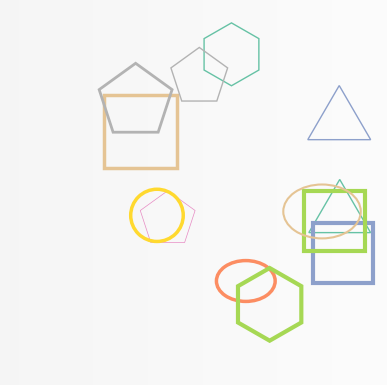[{"shape": "hexagon", "thickness": 1, "radius": 0.41, "center": [0.597, 0.859]}, {"shape": "triangle", "thickness": 1, "radius": 0.46, "center": [0.877, 0.442]}, {"shape": "oval", "thickness": 2.5, "radius": 0.38, "center": [0.634, 0.27]}, {"shape": "square", "thickness": 3, "radius": 0.39, "center": [0.886, 0.343]}, {"shape": "triangle", "thickness": 1, "radius": 0.47, "center": [0.875, 0.684]}, {"shape": "pentagon", "thickness": 0.5, "radius": 0.37, "center": [0.433, 0.43]}, {"shape": "hexagon", "thickness": 3, "radius": 0.47, "center": [0.696, 0.21]}, {"shape": "square", "thickness": 3, "radius": 0.4, "center": [0.863, 0.426]}, {"shape": "circle", "thickness": 2.5, "radius": 0.34, "center": [0.405, 0.441]}, {"shape": "oval", "thickness": 1.5, "radius": 0.5, "center": [0.831, 0.451]}, {"shape": "square", "thickness": 2.5, "radius": 0.48, "center": [0.363, 0.658]}, {"shape": "pentagon", "thickness": 1, "radius": 0.38, "center": [0.514, 0.8]}, {"shape": "pentagon", "thickness": 2, "radius": 0.49, "center": [0.35, 0.737]}]